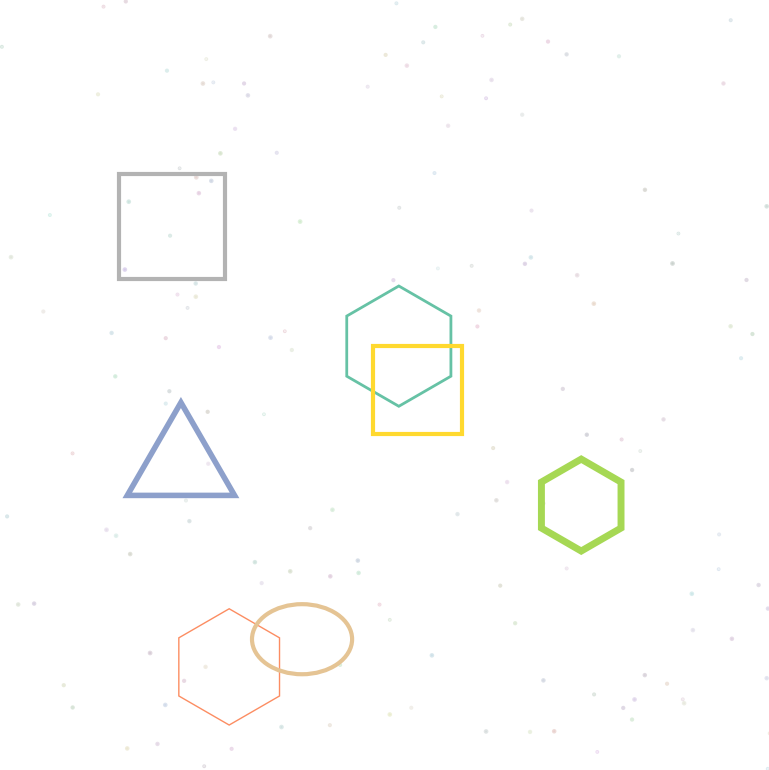[{"shape": "hexagon", "thickness": 1, "radius": 0.39, "center": [0.518, 0.55]}, {"shape": "hexagon", "thickness": 0.5, "radius": 0.38, "center": [0.298, 0.134]}, {"shape": "triangle", "thickness": 2, "radius": 0.4, "center": [0.235, 0.397]}, {"shape": "hexagon", "thickness": 2.5, "radius": 0.3, "center": [0.755, 0.344]}, {"shape": "square", "thickness": 1.5, "radius": 0.29, "center": [0.542, 0.493]}, {"shape": "oval", "thickness": 1.5, "radius": 0.33, "center": [0.392, 0.17]}, {"shape": "square", "thickness": 1.5, "radius": 0.34, "center": [0.224, 0.706]}]